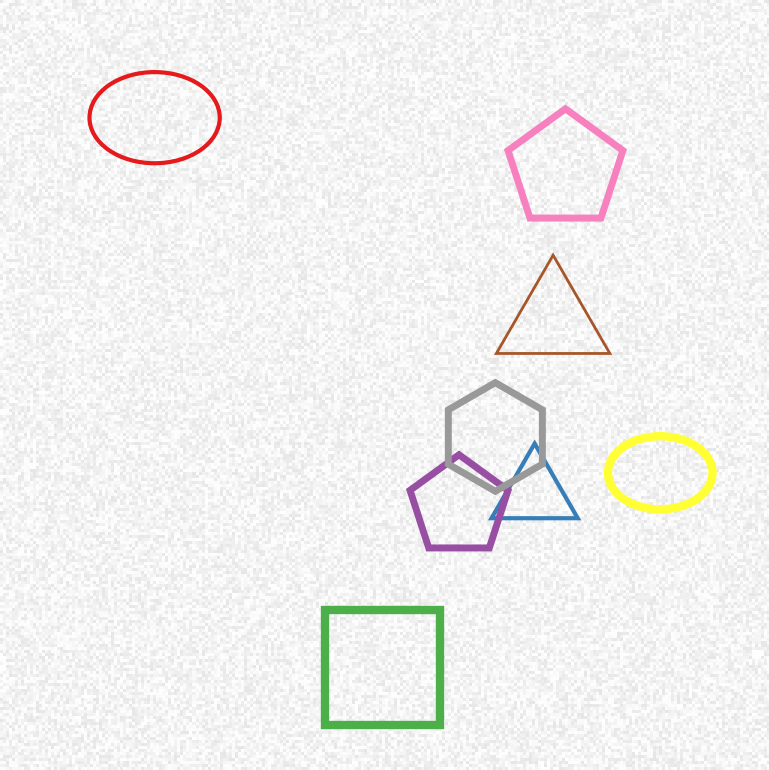[{"shape": "oval", "thickness": 1.5, "radius": 0.42, "center": [0.201, 0.847]}, {"shape": "triangle", "thickness": 1.5, "radius": 0.32, "center": [0.694, 0.359]}, {"shape": "square", "thickness": 3, "radius": 0.37, "center": [0.496, 0.133]}, {"shape": "pentagon", "thickness": 2.5, "radius": 0.33, "center": [0.596, 0.343]}, {"shape": "oval", "thickness": 3, "radius": 0.34, "center": [0.857, 0.386]}, {"shape": "triangle", "thickness": 1, "radius": 0.43, "center": [0.718, 0.584]}, {"shape": "pentagon", "thickness": 2.5, "radius": 0.39, "center": [0.734, 0.78]}, {"shape": "hexagon", "thickness": 2.5, "radius": 0.35, "center": [0.643, 0.433]}]